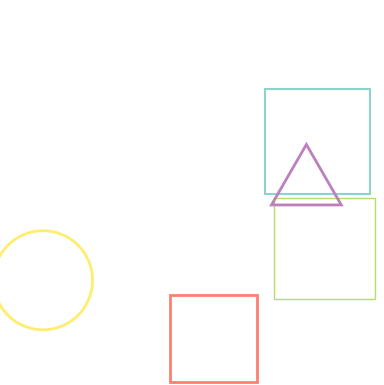[{"shape": "square", "thickness": 1.5, "radius": 0.68, "center": [0.824, 0.633]}, {"shape": "square", "thickness": 2, "radius": 0.57, "center": [0.555, 0.121]}, {"shape": "square", "thickness": 1, "radius": 0.66, "center": [0.842, 0.355]}, {"shape": "triangle", "thickness": 2, "radius": 0.52, "center": [0.796, 0.52]}, {"shape": "circle", "thickness": 2, "radius": 0.64, "center": [0.112, 0.272]}]